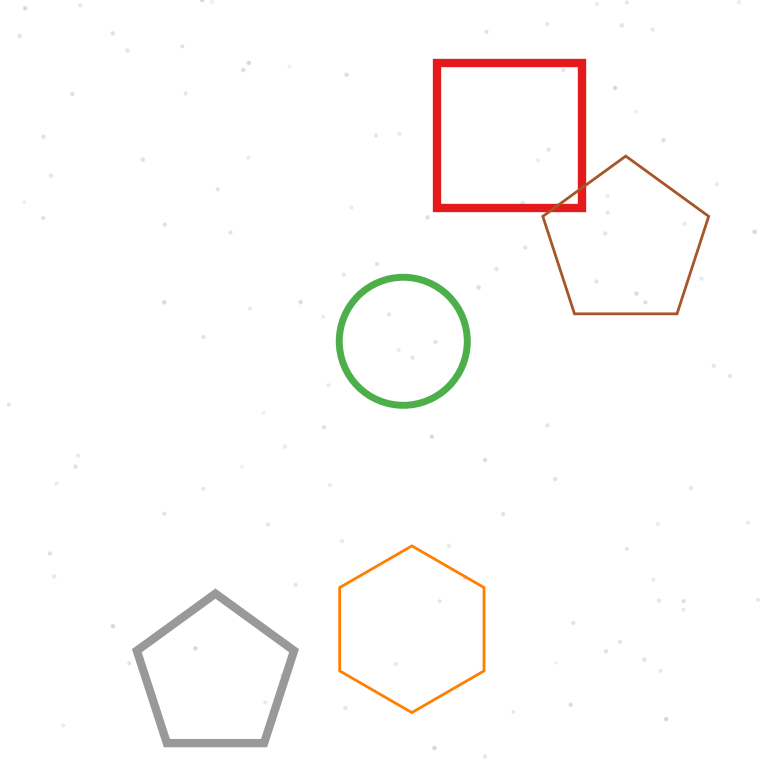[{"shape": "square", "thickness": 3, "radius": 0.47, "center": [0.662, 0.824]}, {"shape": "circle", "thickness": 2.5, "radius": 0.42, "center": [0.524, 0.557]}, {"shape": "hexagon", "thickness": 1, "radius": 0.54, "center": [0.535, 0.183]}, {"shape": "pentagon", "thickness": 1, "radius": 0.57, "center": [0.813, 0.684]}, {"shape": "pentagon", "thickness": 3, "radius": 0.54, "center": [0.28, 0.122]}]